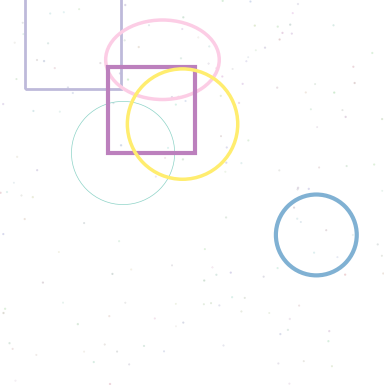[{"shape": "circle", "thickness": 0.5, "radius": 0.67, "center": [0.32, 0.603]}, {"shape": "square", "thickness": 2, "radius": 0.62, "center": [0.19, 0.894]}, {"shape": "circle", "thickness": 3, "radius": 0.53, "center": [0.822, 0.39]}, {"shape": "oval", "thickness": 2.5, "radius": 0.74, "center": [0.422, 0.845]}, {"shape": "square", "thickness": 3, "radius": 0.56, "center": [0.394, 0.714]}, {"shape": "circle", "thickness": 2.5, "radius": 0.72, "center": [0.474, 0.678]}]